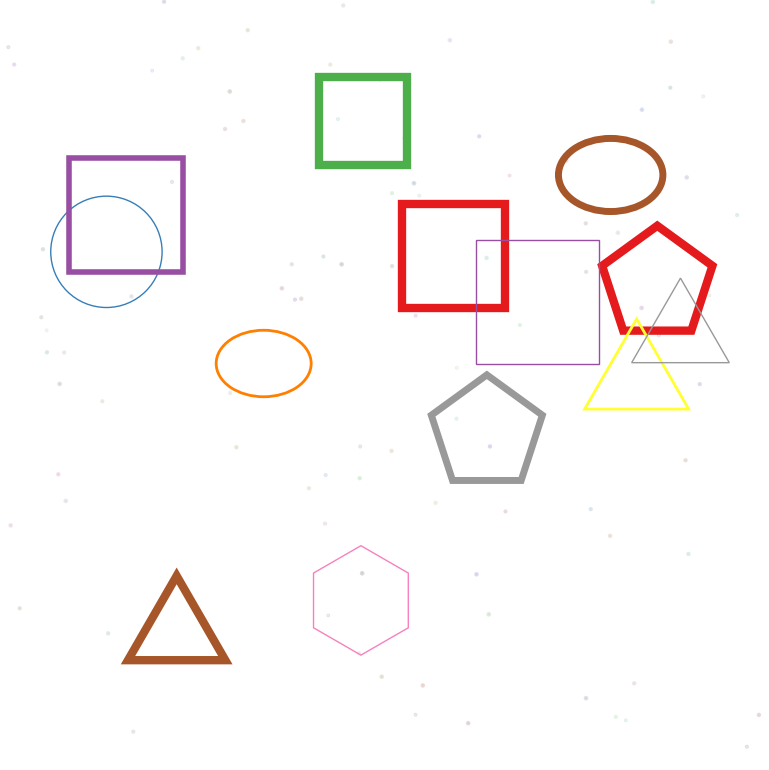[{"shape": "square", "thickness": 3, "radius": 0.34, "center": [0.589, 0.668]}, {"shape": "pentagon", "thickness": 3, "radius": 0.38, "center": [0.854, 0.632]}, {"shape": "circle", "thickness": 0.5, "radius": 0.36, "center": [0.138, 0.673]}, {"shape": "square", "thickness": 3, "radius": 0.29, "center": [0.472, 0.843]}, {"shape": "square", "thickness": 0.5, "radius": 0.4, "center": [0.698, 0.607]}, {"shape": "square", "thickness": 2, "radius": 0.37, "center": [0.163, 0.721]}, {"shape": "oval", "thickness": 1, "radius": 0.31, "center": [0.342, 0.528]}, {"shape": "triangle", "thickness": 1, "radius": 0.39, "center": [0.827, 0.508]}, {"shape": "oval", "thickness": 2.5, "radius": 0.34, "center": [0.793, 0.773]}, {"shape": "triangle", "thickness": 3, "radius": 0.37, "center": [0.229, 0.179]}, {"shape": "hexagon", "thickness": 0.5, "radius": 0.36, "center": [0.469, 0.22]}, {"shape": "pentagon", "thickness": 2.5, "radius": 0.38, "center": [0.632, 0.437]}, {"shape": "triangle", "thickness": 0.5, "radius": 0.37, "center": [0.884, 0.566]}]